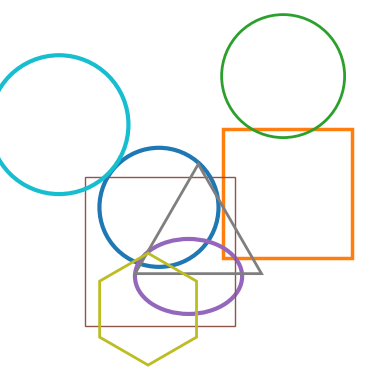[{"shape": "circle", "thickness": 3, "radius": 0.77, "center": [0.413, 0.461]}, {"shape": "square", "thickness": 2.5, "radius": 0.84, "center": [0.746, 0.496]}, {"shape": "circle", "thickness": 2, "radius": 0.8, "center": [0.735, 0.802]}, {"shape": "oval", "thickness": 3, "radius": 0.7, "center": [0.49, 0.282]}, {"shape": "square", "thickness": 1, "radius": 0.97, "center": [0.415, 0.347]}, {"shape": "triangle", "thickness": 2, "radius": 0.95, "center": [0.515, 0.384]}, {"shape": "hexagon", "thickness": 2, "radius": 0.73, "center": [0.385, 0.197]}, {"shape": "circle", "thickness": 3, "radius": 0.9, "center": [0.153, 0.676]}]